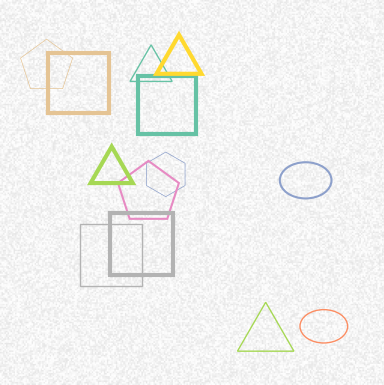[{"shape": "square", "thickness": 3, "radius": 0.38, "center": [0.434, 0.728]}, {"shape": "triangle", "thickness": 1, "radius": 0.32, "center": [0.392, 0.82]}, {"shape": "oval", "thickness": 1, "radius": 0.31, "center": [0.841, 0.152]}, {"shape": "oval", "thickness": 1.5, "radius": 0.34, "center": [0.794, 0.532]}, {"shape": "hexagon", "thickness": 0.5, "radius": 0.29, "center": [0.431, 0.547]}, {"shape": "pentagon", "thickness": 1.5, "radius": 0.42, "center": [0.386, 0.499]}, {"shape": "triangle", "thickness": 3, "radius": 0.32, "center": [0.29, 0.556]}, {"shape": "triangle", "thickness": 1, "radius": 0.42, "center": [0.69, 0.13]}, {"shape": "triangle", "thickness": 3, "radius": 0.34, "center": [0.465, 0.842]}, {"shape": "pentagon", "thickness": 0.5, "radius": 0.36, "center": [0.121, 0.827]}, {"shape": "square", "thickness": 3, "radius": 0.39, "center": [0.204, 0.785]}, {"shape": "square", "thickness": 1, "radius": 0.4, "center": [0.288, 0.338]}, {"shape": "square", "thickness": 3, "radius": 0.41, "center": [0.368, 0.366]}]